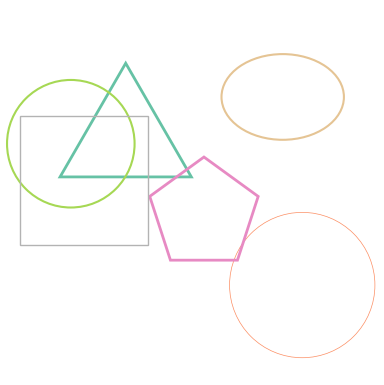[{"shape": "triangle", "thickness": 2, "radius": 0.98, "center": [0.326, 0.639]}, {"shape": "circle", "thickness": 0.5, "radius": 0.94, "center": [0.785, 0.26]}, {"shape": "pentagon", "thickness": 2, "radius": 0.74, "center": [0.53, 0.444]}, {"shape": "circle", "thickness": 1.5, "radius": 0.83, "center": [0.184, 0.627]}, {"shape": "oval", "thickness": 1.5, "radius": 0.79, "center": [0.734, 0.748]}, {"shape": "square", "thickness": 1, "radius": 0.83, "center": [0.219, 0.532]}]